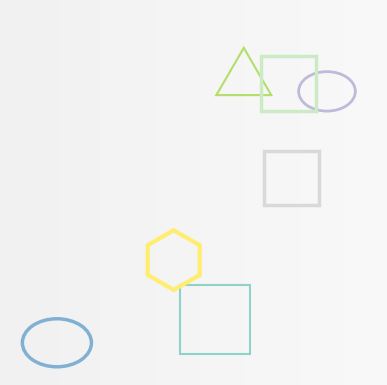[{"shape": "square", "thickness": 1.5, "radius": 0.45, "center": [0.555, 0.169]}, {"shape": "oval", "thickness": 2, "radius": 0.37, "center": [0.844, 0.763]}, {"shape": "oval", "thickness": 2.5, "radius": 0.45, "center": [0.147, 0.11]}, {"shape": "triangle", "thickness": 1.5, "radius": 0.41, "center": [0.629, 0.794]}, {"shape": "square", "thickness": 2.5, "radius": 0.35, "center": [0.753, 0.537]}, {"shape": "square", "thickness": 2.5, "radius": 0.36, "center": [0.745, 0.784]}, {"shape": "hexagon", "thickness": 3, "radius": 0.39, "center": [0.448, 0.324]}]